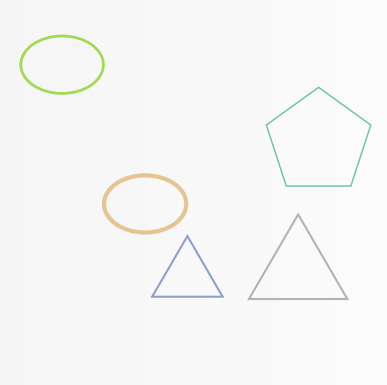[{"shape": "pentagon", "thickness": 1, "radius": 0.71, "center": [0.822, 0.631]}, {"shape": "triangle", "thickness": 1.5, "radius": 0.53, "center": [0.484, 0.282]}, {"shape": "oval", "thickness": 2, "radius": 0.53, "center": [0.16, 0.832]}, {"shape": "oval", "thickness": 3, "radius": 0.53, "center": [0.375, 0.47]}, {"shape": "triangle", "thickness": 1.5, "radius": 0.73, "center": [0.769, 0.297]}]